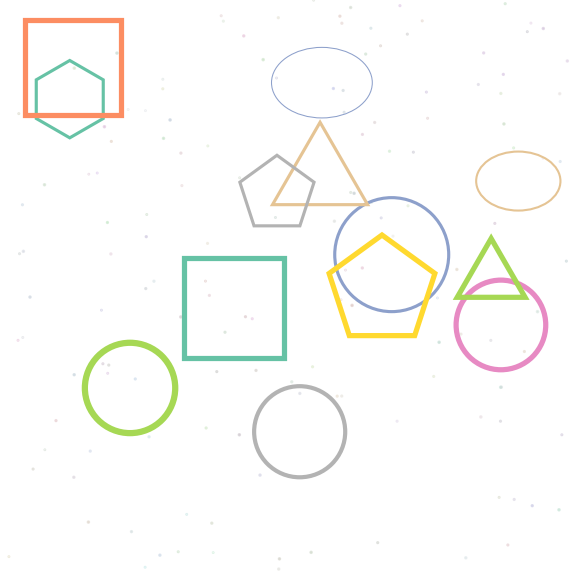[{"shape": "hexagon", "thickness": 1.5, "radius": 0.33, "center": [0.121, 0.827]}, {"shape": "square", "thickness": 2.5, "radius": 0.43, "center": [0.405, 0.465]}, {"shape": "square", "thickness": 2.5, "radius": 0.41, "center": [0.126, 0.882]}, {"shape": "circle", "thickness": 1.5, "radius": 0.49, "center": [0.678, 0.558]}, {"shape": "oval", "thickness": 0.5, "radius": 0.44, "center": [0.557, 0.856]}, {"shape": "circle", "thickness": 2.5, "radius": 0.39, "center": [0.867, 0.436]}, {"shape": "circle", "thickness": 3, "radius": 0.39, "center": [0.225, 0.327]}, {"shape": "triangle", "thickness": 2.5, "radius": 0.34, "center": [0.85, 0.518]}, {"shape": "pentagon", "thickness": 2.5, "radius": 0.48, "center": [0.661, 0.496]}, {"shape": "triangle", "thickness": 1.5, "radius": 0.48, "center": [0.554, 0.692]}, {"shape": "oval", "thickness": 1, "radius": 0.36, "center": [0.898, 0.686]}, {"shape": "pentagon", "thickness": 1.5, "radius": 0.34, "center": [0.48, 0.663]}, {"shape": "circle", "thickness": 2, "radius": 0.39, "center": [0.519, 0.252]}]